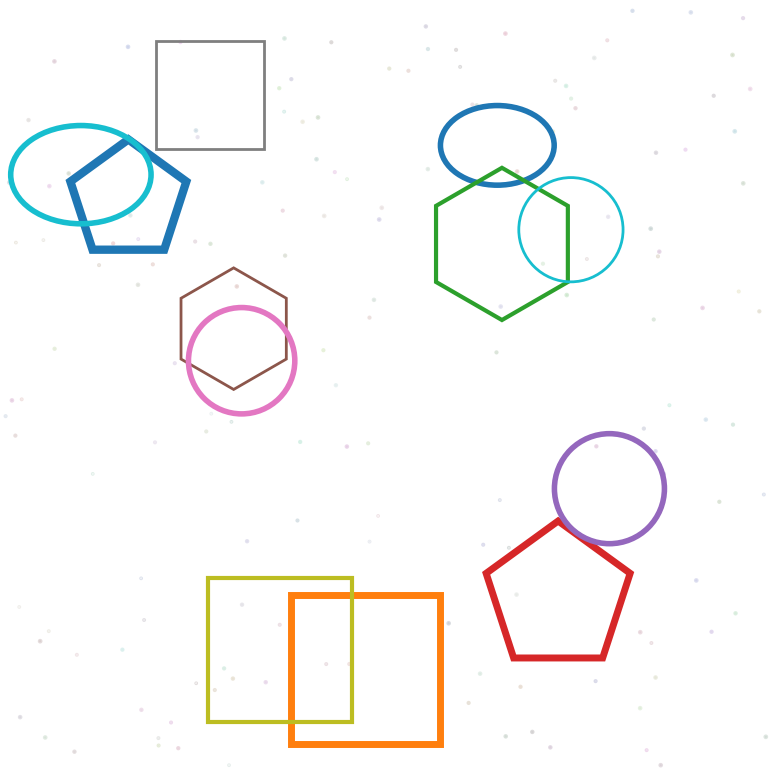[{"shape": "pentagon", "thickness": 3, "radius": 0.4, "center": [0.167, 0.74]}, {"shape": "oval", "thickness": 2, "radius": 0.37, "center": [0.646, 0.811]}, {"shape": "square", "thickness": 2.5, "radius": 0.48, "center": [0.475, 0.131]}, {"shape": "hexagon", "thickness": 1.5, "radius": 0.49, "center": [0.652, 0.683]}, {"shape": "pentagon", "thickness": 2.5, "radius": 0.49, "center": [0.725, 0.225]}, {"shape": "circle", "thickness": 2, "radius": 0.36, "center": [0.791, 0.365]}, {"shape": "hexagon", "thickness": 1, "radius": 0.39, "center": [0.303, 0.573]}, {"shape": "circle", "thickness": 2, "radius": 0.35, "center": [0.314, 0.532]}, {"shape": "square", "thickness": 1, "radius": 0.35, "center": [0.273, 0.877]}, {"shape": "square", "thickness": 1.5, "radius": 0.47, "center": [0.364, 0.155]}, {"shape": "circle", "thickness": 1, "radius": 0.34, "center": [0.741, 0.702]}, {"shape": "oval", "thickness": 2, "radius": 0.46, "center": [0.105, 0.773]}]